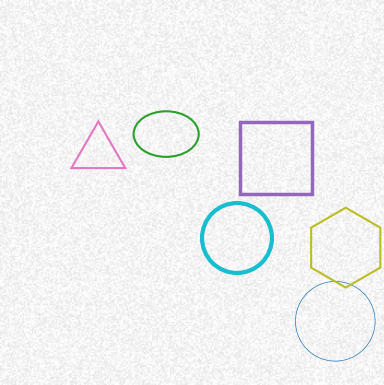[{"shape": "circle", "thickness": 0.5, "radius": 0.52, "center": [0.871, 0.166]}, {"shape": "oval", "thickness": 1.5, "radius": 0.42, "center": [0.432, 0.652]}, {"shape": "square", "thickness": 2.5, "radius": 0.47, "center": [0.716, 0.589]}, {"shape": "triangle", "thickness": 1.5, "radius": 0.4, "center": [0.255, 0.604]}, {"shape": "hexagon", "thickness": 1.5, "radius": 0.52, "center": [0.898, 0.357]}, {"shape": "circle", "thickness": 3, "radius": 0.45, "center": [0.616, 0.382]}]